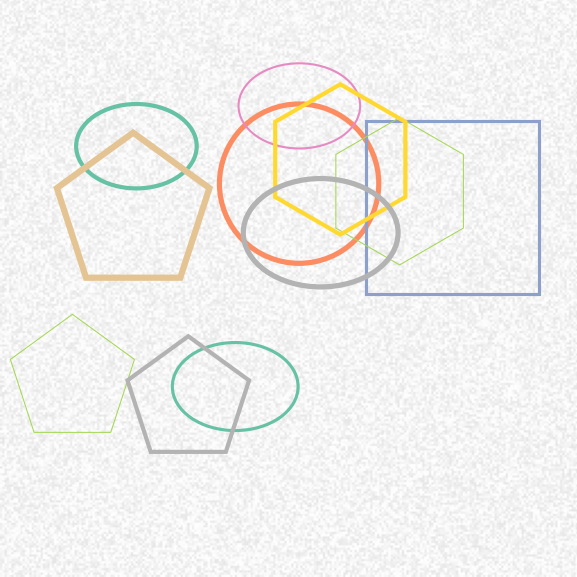[{"shape": "oval", "thickness": 1.5, "radius": 0.54, "center": [0.407, 0.33]}, {"shape": "oval", "thickness": 2, "radius": 0.52, "center": [0.236, 0.746]}, {"shape": "circle", "thickness": 2.5, "radius": 0.69, "center": [0.518, 0.681]}, {"shape": "square", "thickness": 1.5, "radius": 0.75, "center": [0.784, 0.64]}, {"shape": "oval", "thickness": 1, "radius": 0.53, "center": [0.518, 0.816]}, {"shape": "pentagon", "thickness": 0.5, "radius": 0.56, "center": [0.125, 0.342]}, {"shape": "hexagon", "thickness": 0.5, "radius": 0.64, "center": [0.692, 0.668]}, {"shape": "hexagon", "thickness": 2, "radius": 0.65, "center": [0.589, 0.723]}, {"shape": "pentagon", "thickness": 3, "radius": 0.69, "center": [0.231, 0.631]}, {"shape": "oval", "thickness": 2.5, "radius": 0.67, "center": [0.555, 0.596]}, {"shape": "pentagon", "thickness": 2, "radius": 0.55, "center": [0.326, 0.306]}]